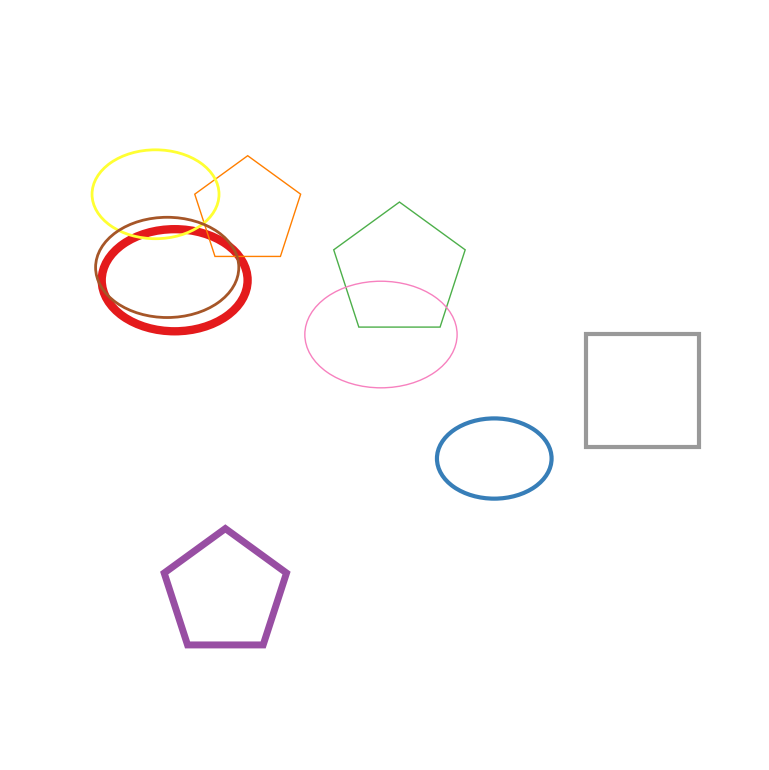[{"shape": "oval", "thickness": 3, "radius": 0.47, "center": [0.227, 0.636]}, {"shape": "oval", "thickness": 1.5, "radius": 0.37, "center": [0.642, 0.405]}, {"shape": "pentagon", "thickness": 0.5, "radius": 0.45, "center": [0.519, 0.648]}, {"shape": "pentagon", "thickness": 2.5, "radius": 0.42, "center": [0.293, 0.23]}, {"shape": "pentagon", "thickness": 0.5, "radius": 0.36, "center": [0.322, 0.725]}, {"shape": "oval", "thickness": 1, "radius": 0.41, "center": [0.202, 0.748]}, {"shape": "oval", "thickness": 1, "radius": 0.46, "center": [0.217, 0.653]}, {"shape": "oval", "thickness": 0.5, "radius": 0.49, "center": [0.495, 0.566]}, {"shape": "square", "thickness": 1.5, "radius": 0.37, "center": [0.834, 0.493]}]